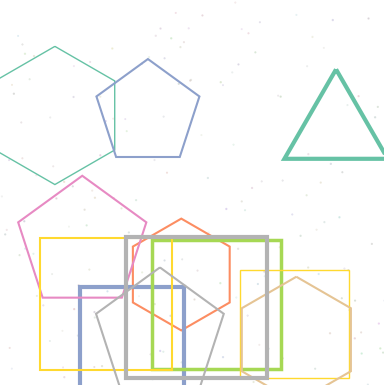[{"shape": "triangle", "thickness": 3, "radius": 0.77, "center": [0.873, 0.665]}, {"shape": "hexagon", "thickness": 1, "radius": 0.9, "center": [0.143, 0.7]}, {"shape": "hexagon", "thickness": 1.5, "radius": 0.73, "center": [0.471, 0.287]}, {"shape": "pentagon", "thickness": 1.5, "radius": 0.7, "center": [0.384, 0.706]}, {"shape": "square", "thickness": 3, "radius": 0.68, "center": [0.343, 0.119]}, {"shape": "pentagon", "thickness": 1.5, "radius": 0.88, "center": [0.214, 0.368]}, {"shape": "square", "thickness": 2.5, "radius": 0.84, "center": [0.563, 0.209]}, {"shape": "square", "thickness": 1, "radius": 0.71, "center": [0.765, 0.158]}, {"shape": "square", "thickness": 1.5, "radius": 0.86, "center": [0.275, 0.211]}, {"shape": "hexagon", "thickness": 1.5, "radius": 0.82, "center": [0.77, 0.118]}, {"shape": "square", "thickness": 3, "radius": 0.91, "center": [0.51, 0.201]}, {"shape": "pentagon", "thickness": 1.5, "radius": 0.87, "center": [0.415, 0.131]}]